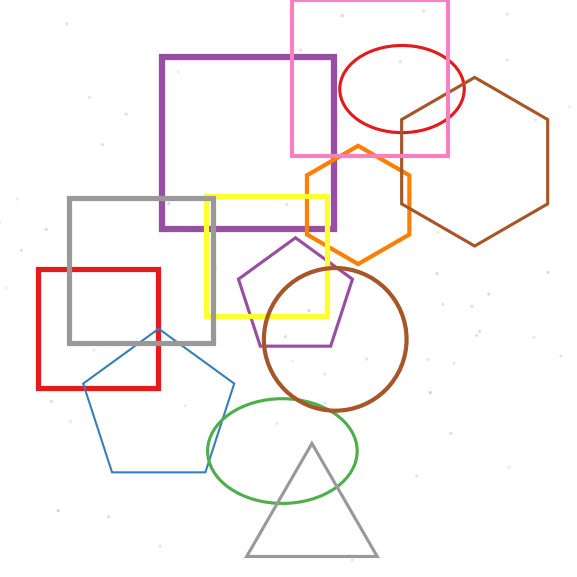[{"shape": "square", "thickness": 2.5, "radius": 0.52, "center": [0.17, 0.43]}, {"shape": "oval", "thickness": 1.5, "radius": 0.54, "center": [0.696, 0.845]}, {"shape": "pentagon", "thickness": 1, "radius": 0.69, "center": [0.275, 0.292]}, {"shape": "oval", "thickness": 1.5, "radius": 0.65, "center": [0.489, 0.218]}, {"shape": "square", "thickness": 3, "radius": 0.75, "center": [0.429, 0.752]}, {"shape": "pentagon", "thickness": 1.5, "radius": 0.52, "center": [0.512, 0.484]}, {"shape": "hexagon", "thickness": 2, "radius": 0.51, "center": [0.62, 0.644]}, {"shape": "square", "thickness": 2.5, "radius": 0.52, "center": [0.462, 0.556]}, {"shape": "hexagon", "thickness": 1.5, "radius": 0.73, "center": [0.822, 0.719]}, {"shape": "circle", "thickness": 2, "radius": 0.62, "center": [0.58, 0.411]}, {"shape": "square", "thickness": 2, "radius": 0.68, "center": [0.641, 0.863]}, {"shape": "triangle", "thickness": 1.5, "radius": 0.65, "center": [0.54, 0.101]}, {"shape": "square", "thickness": 2.5, "radius": 0.63, "center": [0.244, 0.531]}]